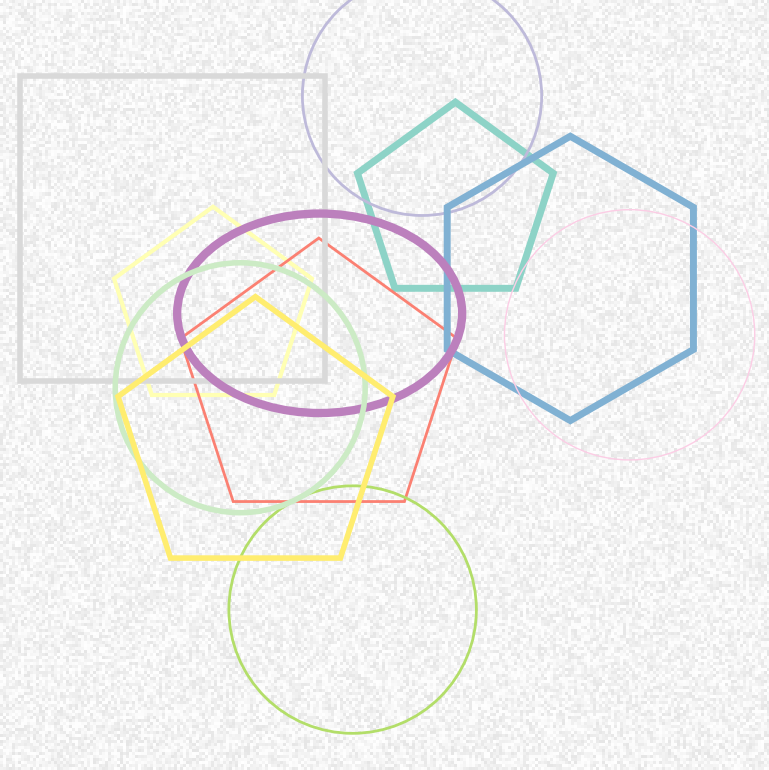[{"shape": "pentagon", "thickness": 2.5, "radius": 0.67, "center": [0.591, 0.734]}, {"shape": "pentagon", "thickness": 1.5, "radius": 0.68, "center": [0.277, 0.596]}, {"shape": "circle", "thickness": 1, "radius": 0.78, "center": [0.548, 0.875]}, {"shape": "pentagon", "thickness": 1, "radius": 0.95, "center": [0.414, 0.502]}, {"shape": "hexagon", "thickness": 2.5, "radius": 0.92, "center": [0.741, 0.638]}, {"shape": "circle", "thickness": 1, "radius": 0.8, "center": [0.458, 0.208]}, {"shape": "circle", "thickness": 0.5, "radius": 0.81, "center": [0.818, 0.565]}, {"shape": "square", "thickness": 2, "radius": 0.99, "center": [0.224, 0.703]}, {"shape": "oval", "thickness": 3, "radius": 0.93, "center": [0.415, 0.593]}, {"shape": "circle", "thickness": 2, "radius": 0.81, "center": [0.312, 0.496]}, {"shape": "pentagon", "thickness": 2, "radius": 0.94, "center": [0.332, 0.427]}]